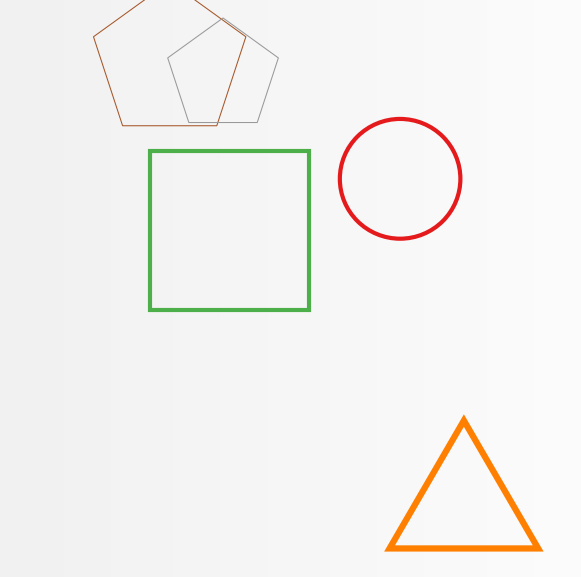[{"shape": "circle", "thickness": 2, "radius": 0.52, "center": [0.688, 0.689]}, {"shape": "square", "thickness": 2, "radius": 0.69, "center": [0.395, 0.6]}, {"shape": "triangle", "thickness": 3, "radius": 0.74, "center": [0.798, 0.123]}, {"shape": "pentagon", "thickness": 0.5, "radius": 0.69, "center": [0.292, 0.893]}, {"shape": "pentagon", "thickness": 0.5, "radius": 0.5, "center": [0.384, 0.868]}]